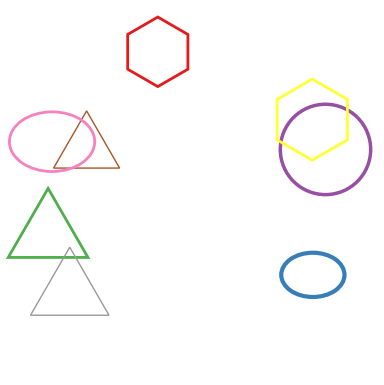[{"shape": "hexagon", "thickness": 2, "radius": 0.45, "center": [0.41, 0.865]}, {"shape": "oval", "thickness": 3, "radius": 0.41, "center": [0.813, 0.286]}, {"shape": "triangle", "thickness": 2, "radius": 0.6, "center": [0.125, 0.391]}, {"shape": "circle", "thickness": 2.5, "radius": 0.59, "center": [0.845, 0.612]}, {"shape": "hexagon", "thickness": 2, "radius": 0.53, "center": [0.811, 0.689]}, {"shape": "triangle", "thickness": 1, "radius": 0.49, "center": [0.225, 0.613]}, {"shape": "oval", "thickness": 2, "radius": 0.55, "center": [0.135, 0.632]}, {"shape": "triangle", "thickness": 1, "radius": 0.59, "center": [0.181, 0.24]}]